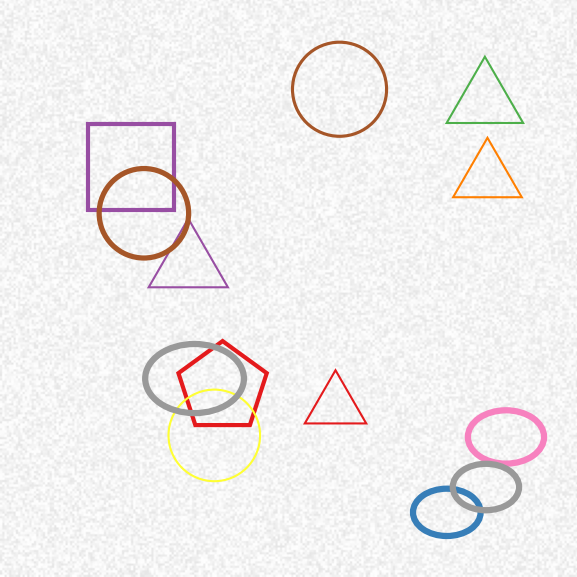[{"shape": "pentagon", "thickness": 2, "radius": 0.4, "center": [0.385, 0.328]}, {"shape": "triangle", "thickness": 1, "radius": 0.31, "center": [0.581, 0.297]}, {"shape": "oval", "thickness": 3, "radius": 0.29, "center": [0.774, 0.112]}, {"shape": "triangle", "thickness": 1, "radius": 0.38, "center": [0.84, 0.824]}, {"shape": "square", "thickness": 2, "radius": 0.37, "center": [0.227, 0.71]}, {"shape": "triangle", "thickness": 1, "radius": 0.4, "center": [0.326, 0.541]}, {"shape": "triangle", "thickness": 1, "radius": 0.34, "center": [0.844, 0.692]}, {"shape": "circle", "thickness": 1, "radius": 0.4, "center": [0.371, 0.245]}, {"shape": "circle", "thickness": 2.5, "radius": 0.39, "center": [0.249, 0.63]}, {"shape": "circle", "thickness": 1.5, "radius": 0.41, "center": [0.588, 0.845]}, {"shape": "oval", "thickness": 3, "radius": 0.33, "center": [0.876, 0.242]}, {"shape": "oval", "thickness": 3, "radius": 0.29, "center": [0.841, 0.156]}, {"shape": "oval", "thickness": 3, "radius": 0.43, "center": [0.337, 0.344]}]